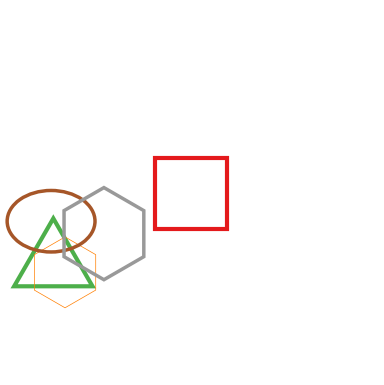[{"shape": "square", "thickness": 3, "radius": 0.46, "center": [0.496, 0.497]}, {"shape": "triangle", "thickness": 3, "radius": 0.59, "center": [0.138, 0.315]}, {"shape": "hexagon", "thickness": 0.5, "radius": 0.46, "center": [0.169, 0.293]}, {"shape": "oval", "thickness": 2.5, "radius": 0.57, "center": [0.133, 0.425]}, {"shape": "hexagon", "thickness": 2.5, "radius": 0.6, "center": [0.27, 0.393]}]